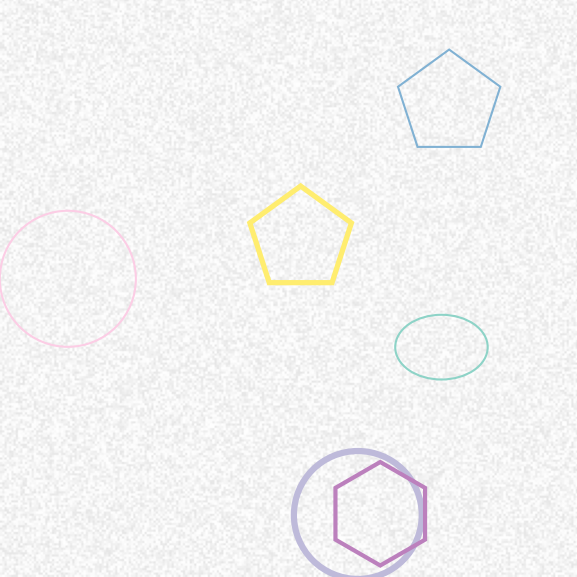[{"shape": "oval", "thickness": 1, "radius": 0.4, "center": [0.764, 0.398]}, {"shape": "circle", "thickness": 3, "radius": 0.55, "center": [0.62, 0.107]}, {"shape": "pentagon", "thickness": 1, "radius": 0.47, "center": [0.778, 0.82]}, {"shape": "circle", "thickness": 1, "radius": 0.59, "center": [0.117, 0.516]}, {"shape": "hexagon", "thickness": 2, "radius": 0.45, "center": [0.658, 0.11]}, {"shape": "pentagon", "thickness": 2.5, "radius": 0.46, "center": [0.521, 0.584]}]